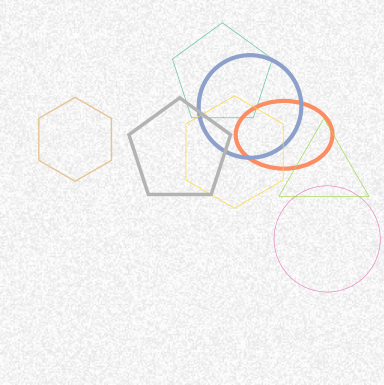[{"shape": "pentagon", "thickness": 0.5, "radius": 0.68, "center": [0.578, 0.805]}, {"shape": "oval", "thickness": 3, "radius": 0.63, "center": [0.738, 0.65]}, {"shape": "circle", "thickness": 3, "radius": 0.67, "center": [0.649, 0.724]}, {"shape": "circle", "thickness": 0.5, "radius": 0.69, "center": [0.85, 0.379]}, {"shape": "triangle", "thickness": 0.5, "radius": 0.68, "center": [0.841, 0.557]}, {"shape": "hexagon", "thickness": 0.5, "radius": 0.73, "center": [0.609, 0.605]}, {"shape": "hexagon", "thickness": 1, "radius": 0.54, "center": [0.195, 0.638]}, {"shape": "pentagon", "thickness": 2.5, "radius": 0.69, "center": [0.467, 0.607]}]